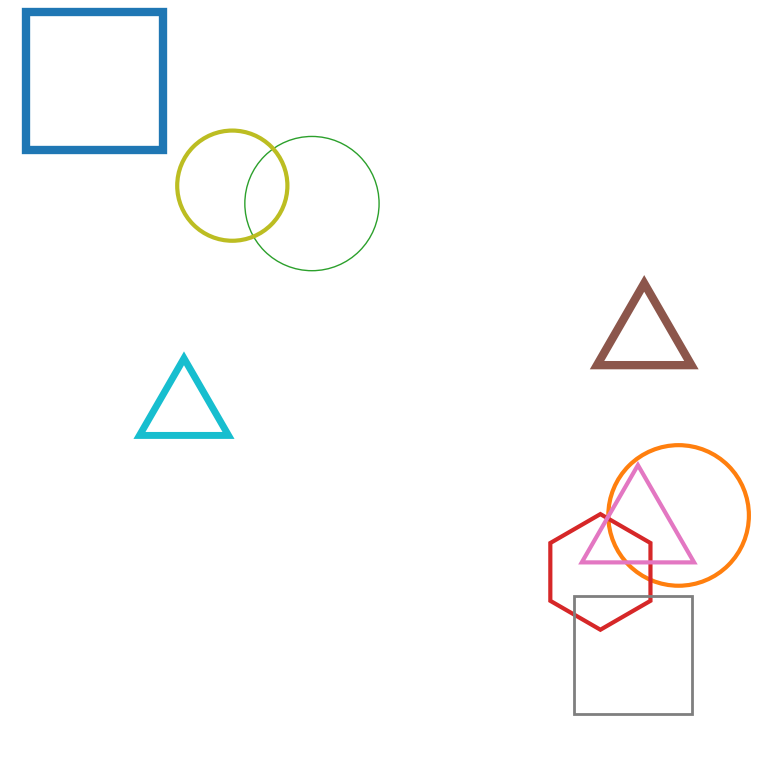[{"shape": "square", "thickness": 3, "radius": 0.45, "center": [0.123, 0.895]}, {"shape": "circle", "thickness": 1.5, "radius": 0.46, "center": [0.881, 0.331]}, {"shape": "circle", "thickness": 0.5, "radius": 0.44, "center": [0.405, 0.736]}, {"shape": "hexagon", "thickness": 1.5, "radius": 0.38, "center": [0.78, 0.257]}, {"shape": "triangle", "thickness": 3, "radius": 0.35, "center": [0.837, 0.561]}, {"shape": "triangle", "thickness": 1.5, "radius": 0.42, "center": [0.828, 0.312]}, {"shape": "square", "thickness": 1, "radius": 0.38, "center": [0.822, 0.149]}, {"shape": "circle", "thickness": 1.5, "radius": 0.36, "center": [0.302, 0.759]}, {"shape": "triangle", "thickness": 2.5, "radius": 0.33, "center": [0.239, 0.468]}]